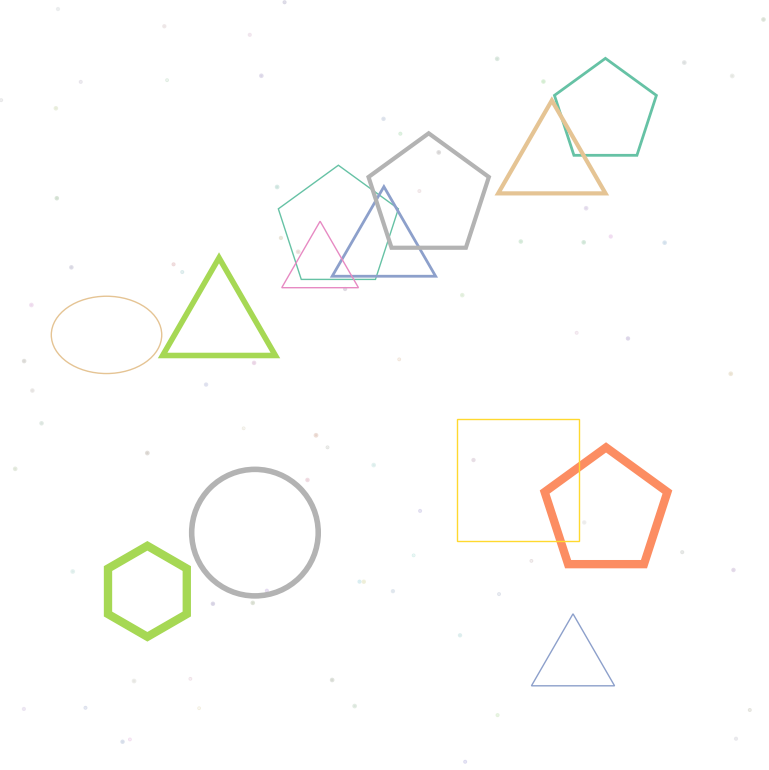[{"shape": "pentagon", "thickness": 1, "radius": 0.35, "center": [0.786, 0.855]}, {"shape": "pentagon", "thickness": 0.5, "radius": 0.41, "center": [0.439, 0.703]}, {"shape": "pentagon", "thickness": 3, "radius": 0.42, "center": [0.787, 0.335]}, {"shape": "triangle", "thickness": 0.5, "radius": 0.31, "center": [0.744, 0.14]}, {"shape": "triangle", "thickness": 1, "radius": 0.39, "center": [0.499, 0.68]}, {"shape": "triangle", "thickness": 0.5, "radius": 0.29, "center": [0.416, 0.655]}, {"shape": "hexagon", "thickness": 3, "radius": 0.3, "center": [0.191, 0.232]}, {"shape": "triangle", "thickness": 2, "radius": 0.42, "center": [0.284, 0.581]}, {"shape": "square", "thickness": 0.5, "radius": 0.4, "center": [0.673, 0.377]}, {"shape": "oval", "thickness": 0.5, "radius": 0.36, "center": [0.138, 0.565]}, {"shape": "triangle", "thickness": 1.5, "radius": 0.4, "center": [0.717, 0.789]}, {"shape": "pentagon", "thickness": 1.5, "radius": 0.41, "center": [0.557, 0.745]}, {"shape": "circle", "thickness": 2, "radius": 0.41, "center": [0.331, 0.308]}]